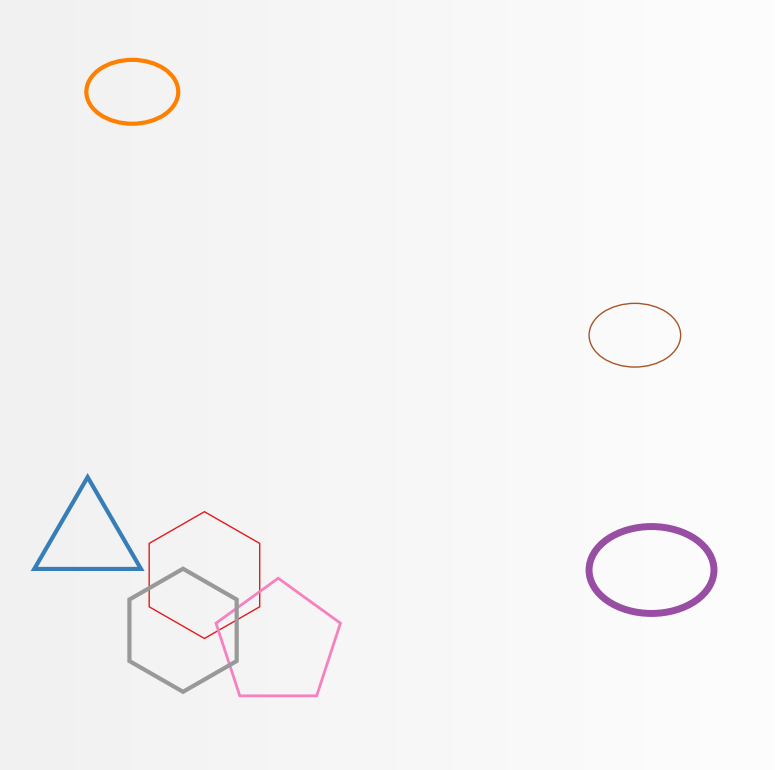[{"shape": "hexagon", "thickness": 0.5, "radius": 0.41, "center": [0.264, 0.253]}, {"shape": "triangle", "thickness": 1.5, "radius": 0.4, "center": [0.113, 0.301]}, {"shape": "oval", "thickness": 2.5, "radius": 0.4, "center": [0.841, 0.26]}, {"shape": "oval", "thickness": 1.5, "radius": 0.3, "center": [0.171, 0.881]}, {"shape": "oval", "thickness": 0.5, "radius": 0.3, "center": [0.819, 0.565]}, {"shape": "pentagon", "thickness": 1, "radius": 0.42, "center": [0.359, 0.165]}, {"shape": "hexagon", "thickness": 1.5, "radius": 0.4, "center": [0.236, 0.181]}]